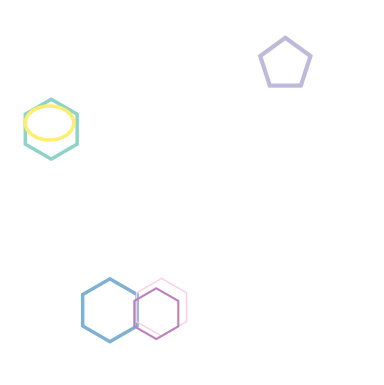[{"shape": "hexagon", "thickness": 2.5, "radius": 0.39, "center": [0.133, 0.664]}, {"shape": "pentagon", "thickness": 3, "radius": 0.34, "center": [0.741, 0.833]}, {"shape": "hexagon", "thickness": 2.5, "radius": 0.41, "center": [0.285, 0.194]}, {"shape": "hexagon", "thickness": 1, "radius": 0.37, "center": [0.42, 0.202]}, {"shape": "hexagon", "thickness": 1.5, "radius": 0.33, "center": [0.406, 0.185]}, {"shape": "oval", "thickness": 2.5, "radius": 0.31, "center": [0.128, 0.681]}]